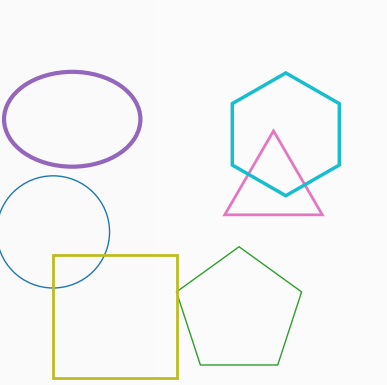[{"shape": "circle", "thickness": 1, "radius": 0.73, "center": [0.137, 0.398]}, {"shape": "pentagon", "thickness": 1, "radius": 0.85, "center": [0.617, 0.189]}, {"shape": "oval", "thickness": 3, "radius": 0.88, "center": [0.186, 0.69]}, {"shape": "triangle", "thickness": 2, "radius": 0.73, "center": [0.706, 0.515]}, {"shape": "square", "thickness": 2, "radius": 0.8, "center": [0.297, 0.178]}, {"shape": "hexagon", "thickness": 2.5, "radius": 0.8, "center": [0.738, 0.651]}]